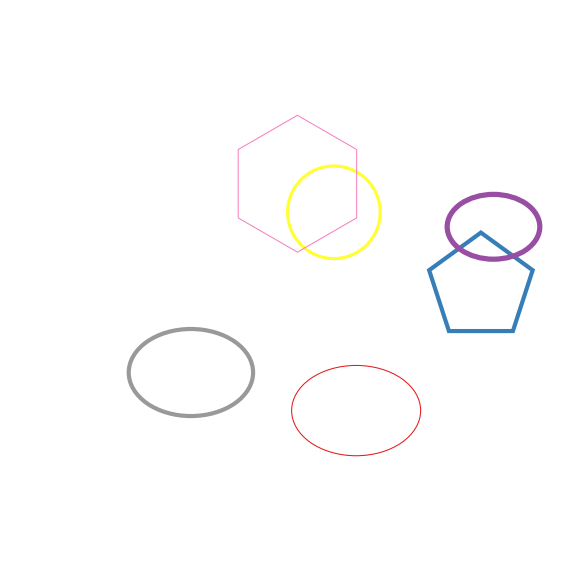[{"shape": "oval", "thickness": 0.5, "radius": 0.56, "center": [0.617, 0.288]}, {"shape": "pentagon", "thickness": 2, "radius": 0.47, "center": [0.833, 0.502]}, {"shape": "oval", "thickness": 2.5, "radius": 0.4, "center": [0.855, 0.606]}, {"shape": "circle", "thickness": 1.5, "radius": 0.4, "center": [0.578, 0.632]}, {"shape": "hexagon", "thickness": 0.5, "radius": 0.59, "center": [0.515, 0.681]}, {"shape": "oval", "thickness": 2, "radius": 0.54, "center": [0.331, 0.354]}]